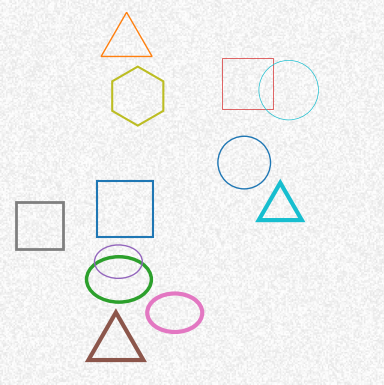[{"shape": "square", "thickness": 1.5, "radius": 0.36, "center": [0.325, 0.457]}, {"shape": "circle", "thickness": 1, "radius": 0.34, "center": [0.634, 0.578]}, {"shape": "triangle", "thickness": 1, "radius": 0.38, "center": [0.329, 0.892]}, {"shape": "oval", "thickness": 2.5, "radius": 0.42, "center": [0.309, 0.274]}, {"shape": "square", "thickness": 0.5, "radius": 0.33, "center": [0.642, 0.782]}, {"shape": "oval", "thickness": 1, "radius": 0.31, "center": [0.308, 0.32]}, {"shape": "triangle", "thickness": 3, "radius": 0.41, "center": [0.301, 0.106]}, {"shape": "oval", "thickness": 3, "radius": 0.36, "center": [0.454, 0.188]}, {"shape": "square", "thickness": 2, "radius": 0.3, "center": [0.103, 0.414]}, {"shape": "hexagon", "thickness": 1.5, "radius": 0.38, "center": [0.358, 0.75]}, {"shape": "circle", "thickness": 0.5, "radius": 0.39, "center": [0.75, 0.766]}, {"shape": "triangle", "thickness": 3, "radius": 0.32, "center": [0.728, 0.461]}]